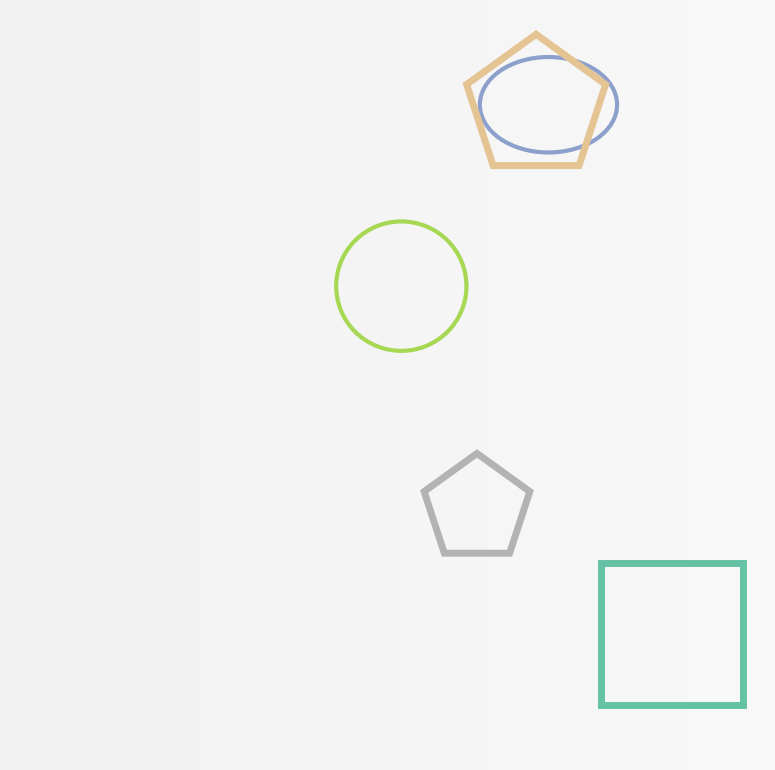[{"shape": "square", "thickness": 2.5, "radius": 0.46, "center": [0.867, 0.177]}, {"shape": "oval", "thickness": 1.5, "radius": 0.44, "center": [0.708, 0.864]}, {"shape": "circle", "thickness": 1.5, "radius": 0.42, "center": [0.518, 0.628]}, {"shape": "pentagon", "thickness": 2.5, "radius": 0.47, "center": [0.692, 0.861]}, {"shape": "pentagon", "thickness": 2.5, "radius": 0.36, "center": [0.615, 0.34]}]